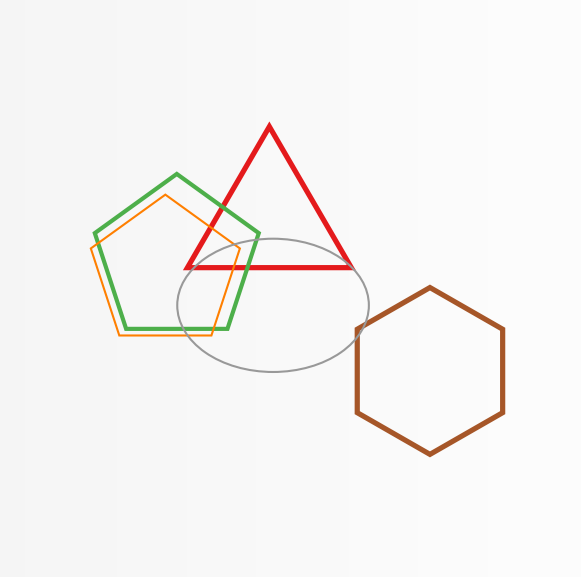[{"shape": "triangle", "thickness": 2.5, "radius": 0.81, "center": [0.463, 0.617]}, {"shape": "pentagon", "thickness": 2, "radius": 0.74, "center": [0.304, 0.55]}, {"shape": "pentagon", "thickness": 1, "radius": 0.67, "center": [0.284, 0.527]}, {"shape": "hexagon", "thickness": 2.5, "radius": 0.72, "center": [0.74, 0.357]}, {"shape": "oval", "thickness": 1, "radius": 0.82, "center": [0.47, 0.47]}]